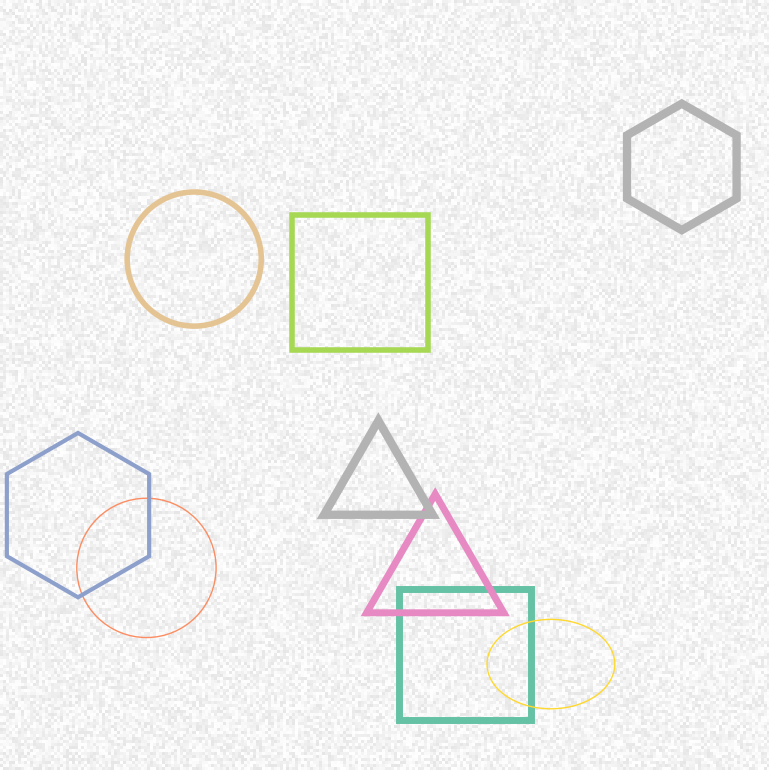[{"shape": "square", "thickness": 2.5, "radius": 0.43, "center": [0.604, 0.15]}, {"shape": "circle", "thickness": 0.5, "radius": 0.45, "center": [0.19, 0.262]}, {"shape": "hexagon", "thickness": 1.5, "radius": 0.53, "center": [0.101, 0.331]}, {"shape": "triangle", "thickness": 2.5, "radius": 0.51, "center": [0.565, 0.256]}, {"shape": "square", "thickness": 2, "radius": 0.44, "center": [0.468, 0.633]}, {"shape": "oval", "thickness": 0.5, "radius": 0.41, "center": [0.715, 0.138]}, {"shape": "circle", "thickness": 2, "radius": 0.44, "center": [0.252, 0.664]}, {"shape": "triangle", "thickness": 3, "radius": 0.41, "center": [0.491, 0.372]}, {"shape": "hexagon", "thickness": 3, "radius": 0.41, "center": [0.885, 0.783]}]